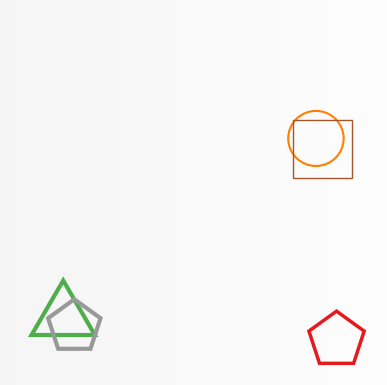[{"shape": "pentagon", "thickness": 2.5, "radius": 0.37, "center": [0.869, 0.117]}, {"shape": "triangle", "thickness": 3, "radius": 0.47, "center": [0.163, 0.177]}, {"shape": "circle", "thickness": 1.5, "radius": 0.36, "center": [0.815, 0.64]}, {"shape": "square", "thickness": 1, "radius": 0.38, "center": [0.833, 0.613]}, {"shape": "pentagon", "thickness": 3, "radius": 0.36, "center": [0.192, 0.152]}]